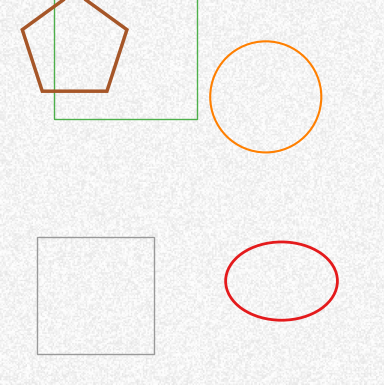[{"shape": "oval", "thickness": 2, "radius": 0.73, "center": [0.731, 0.27]}, {"shape": "square", "thickness": 1, "radius": 0.93, "center": [0.326, 0.878]}, {"shape": "circle", "thickness": 1.5, "radius": 0.72, "center": [0.69, 0.748]}, {"shape": "pentagon", "thickness": 2.5, "radius": 0.71, "center": [0.194, 0.879]}, {"shape": "square", "thickness": 1, "radius": 0.76, "center": [0.248, 0.231]}]